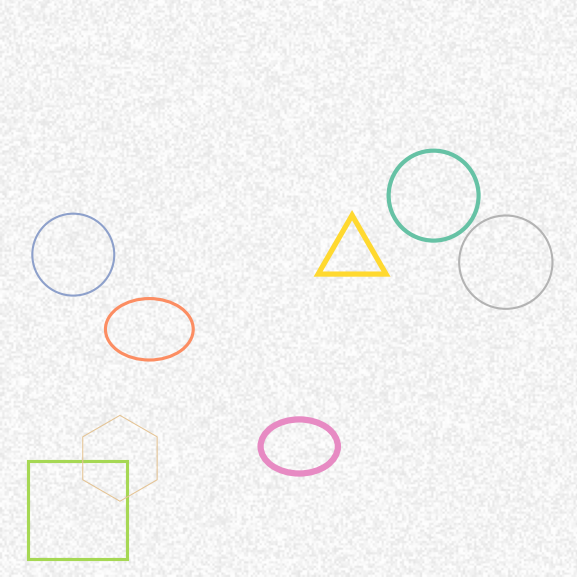[{"shape": "circle", "thickness": 2, "radius": 0.39, "center": [0.751, 0.66]}, {"shape": "oval", "thickness": 1.5, "radius": 0.38, "center": [0.259, 0.429]}, {"shape": "circle", "thickness": 1, "radius": 0.35, "center": [0.127, 0.558]}, {"shape": "oval", "thickness": 3, "radius": 0.33, "center": [0.518, 0.226]}, {"shape": "square", "thickness": 1.5, "radius": 0.43, "center": [0.134, 0.116]}, {"shape": "triangle", "thickness": 2.5, "radius": 0.34, "center": [0.61, 0.559]}, {"shape": "hexagon", "thickness": 0.5, "radius": 0.37, "center": [0.208, 0.206]}, {"shape": "circle", "thickness": 1, "radius": 0.4, "center": [0.876, 0.545]}]